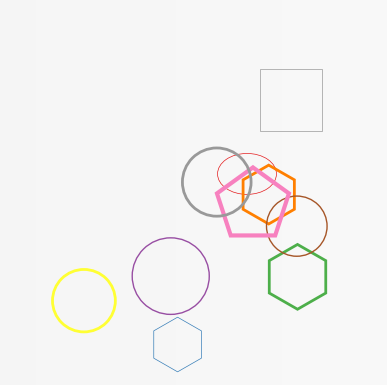[{"shape": "oval", "thickness": 0.5, "radius": 0.38, "center": [0.637, 0.548]}, {"shape": "hexagon", "thickness": 0.5, "radius": 0.35, "center": [0.458, 0.105]}, {"shape": "hexagon", "thickness": 2, "radius": 0.42, "center": [0.768, 0.281]}, {"shape": "circle", "thickness": 1, "radius": 0.5, "center": [0.441, 0.283]}, {"shape": "hexagon", "thickness": 2, "radius": 0.38, "center": [0.693, 0.495]}, {"shape": "circle", "thickness": 2, "radius": 0.41, "center": [0.217, 0.219]}, {"shape": "circle", "thickness": 1, "radius": 0.39, "center": [0.766, 0.413]}, {"shape": "pentagon", "thickness": 3, "radius": 0.49, "center": [0.653, 0.467]}, {"shape": "circle", "thickness": 2, "radius": 0.44, "center": [0.559, 0.527]}, {"shape": "square", "thickness": 0.5, "radius": 0.4, "center": [0.751, 0.741]}]